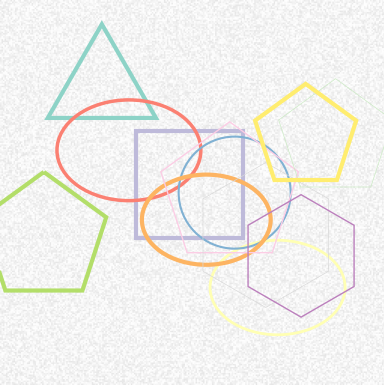[{"shape": "triangle", "thickness": 3, "radius": 0.81, "center": [0.265, 0.775]}, {"shape": "oval", "thickness": 2, "radius": 0.88, "center": [0.721, 0.253]}, {"shape": "square", "thickness": 3, "radius": 0.69, "center": [0.492, 0.522]}, {"shape": "oval", "thickness": 2.5, "radius": 0.93, "center": [0.335, 0.61]}, {"shape": "circle", "thickness": 1.5, "radius": 0.73, "center": [0.61, 0.5]}, {"shape": "oval", "thickness": 3, "radius": 0.84, "center": [0.536, 0.429]}, {"shape": "pentagon", "thickness": 3, "radius": 0.85, "center": [0.114, 0.383]}, {"shape": "pentagon", "thickness": 1, "radius": 0.94, "center": [0.596, 0.496]}, {"shape": "hexagon", "thickness": 0.5, "radius": 0.94, "center": [0.69, 0.39]}, {"shape": "hexagon", "thickness": 1, "radius": 0.79, "center": [0.782, 0.335]}, {"shape": "pentagon", "thickness": 0.5, "radius": 0.78, "center": [0.872, 0.64]}, {"shape": "pentagon", "thickness": 3, "radius": 0.69, "center": [0.794, 0.644]}]